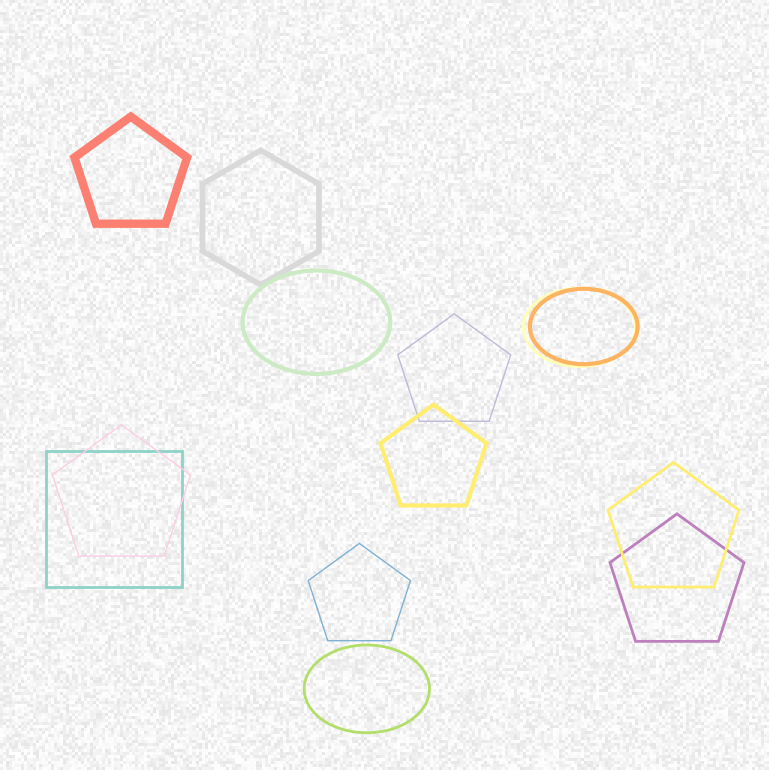[{"shape": "square", "thickness": 1, "radius": 0.44, "center": [0.148, 0.326]}, {"shape": "oval", "thickness": 1, "radius": 0.36, "center": [0.752, 0.575]}, {"shape": "pentagon", "thickness": 0.5, "radius": 0.39, "center": [0.59, 0.515]}, {"shape": "pentagon", "thickness": 3, "radius": 0.38, "center": [0.17, 0.772]}, {"shape": "pentagon", "thickness": 0.5, "radius": 0.35, "center": [0.467, 0.224]}, {"shape": "oval", "thickness": 1.5, "radius": 0.35, "center": [0.758, 0.576]}, {"shape": "oval", "thickness": 1, "radius": 0.41, "center": [0.476, 0.105]}, {"shape": "pentagon", "thickness": 0.5, "radius": 0.47, "center": [0.158, 0.354]}, {"shape": "hexagon", "thickness": 2, "radius": 0.44, "center": [0.339, 0.718]}, {"shape": "pentagon", "thickness": 1, "radius": 0.46, "center": [0.879, 0.241]}, {"shape": "oval", "thickness": 1.5, "radius": 0.48, "center": [0.411, 0.582]}, {"shape": "pentagon", "thickness": 1.5, "radius": 0.36, "center": [0.563, 0.402]}, {"shape": "pentagon", "thickness": 1, "radius": 0.45, "center": [0.875, 0.31]}]